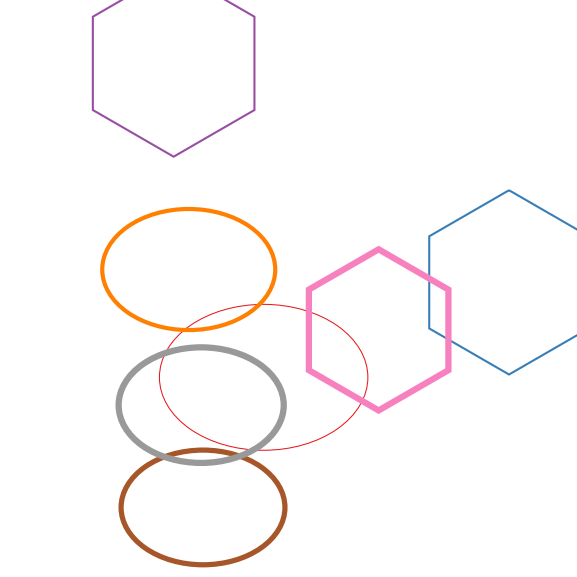[{"shape": "oval", "thickness": 0.5, "radius": 0.9, "center": [0.457, 0.346]}, {"shape": "hexagon", "thickness": 1, "radius": 0.8, "center": [0.881, 0.51]}, {"shape": "hexagon", "thickness": 1, "radius": 0.81, "center": [0.301, 0.889]}, {"shape": "oval", "thickness": 2, "radius": 0.75, "center": [0.327, 0.532]}, {"shape": "oval", "thickness": 2.5, "radius": 0.71, "center": [0.352, 0.12]}, {"shape": "hexagon", "thickness": 3, "radius": 0.7, "center": [0.656, 0.428]}, {"shape": "oval", "thickness": 3, "radius": 0.71, "center": [0.348, 0.298]}]